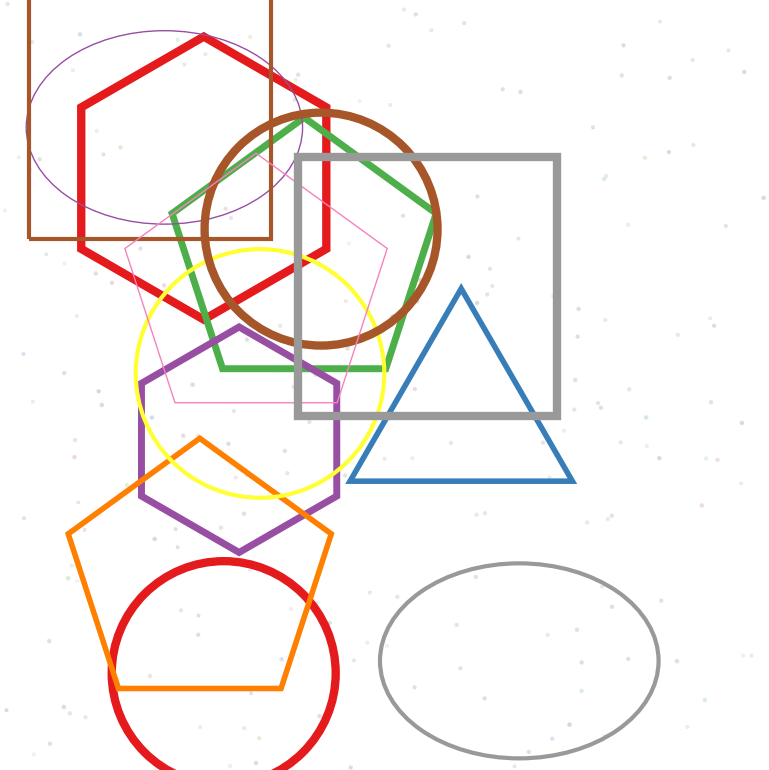[{"shape": "hexagon", "thickness": 3, "radius": 0.92, "center": [0.265, 0.769]}, {"shape": "circle", "thickness": 3, "radius": 0.73, "center": [0.291, 0.126]}, {"shape": "triangle", "thickness": 2, "radius": 0.83, "center": [0.599, 0.458]}, {"shape": "pentagon", "thickness": 2.5, "radius": 0.9, "center": [0.395, 0.667]}, {"shape": "oval", "thickness": 0.5, "radius": 0.9, "center": [0.213, 0.835]}, {"shape": "hexagon", "thickness": 2.5, "radius": 0.73, "center": [0.311, 0.429]}, {"shape": "pentagon", "thickness": 2, "radius": 0.9, "center": [0.259, 0.251]}, {"shape": "circle", "thickness": 1.5, "radius": 0.81, "center": [0.338, 0.515]}, {"shape": "square", "thickness": 1.5, "radius": 0.79, "center": [0.195, 0.847]}, {"shape": "circle", "thickness": 3, "radius": 0.76, "center": [0.417, 0.702]}, {"shape": "pentagon", "thickness": 0.5, "radius": 0.9, "center": [0.333, 0.622]}, {"shape": "square", "thickness": 3, "radius": 0.84, "center": [0.555, 0.628]}, {"shape": "oval", "thickness": 1.5, "radius": 0.9, "center": [0.674, 0.142]}]